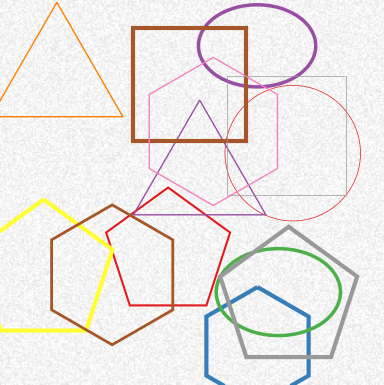[{"shape": "pentagon", "thickness": 1.5, "radius": 0.85, "center": [0.437, 0.344]}, {"shape": "circle", "thickness": 0.5, "radius": 0.88, "center": [0.76, 0.602]}, {"shape": "hexagon", "thickness": 3, "radius": 0.77, "center": [0.669, 0.101]}, {"shape": "oval", "thickness": 2.5, "radius": 0.81, "center": [0.723, 0.241]}, {"shape": "oval", "thickness": 2.5, "radius": 0.76, "center": [0.668, 0.881]}, {"shape": "triangle", "thickness": 1, "radius": 0.99, "center": [0.519, 0.541]}, {"shape": "triangle", "thickness": 1, "radius": 0.99, "center": [0.148, 0.796]}, {"shape": "pentagon", "thickness": 3, "radius": 0.94, "center": [0.113, 0.294]}, {"shape": "hexagon", "thickness": 2, "radius": 0.91, "center": [0.291, 0.286]}, {"shape": "square", "thickness": 3, "radius": 0.73, "center": [0.492, 0.782]}, {"shape": "hexagon", "thickness": 1, "radius": 0.96, "center": [0.554, 0.659]}, {"shape": "square", "thickness": 0.5, "radius": 0.77, "center": [0.745, 0.649]}, {"shape": "pentagon", "thickness": 3, "radius": 0.94, "center": [0.75, 0.224]}]